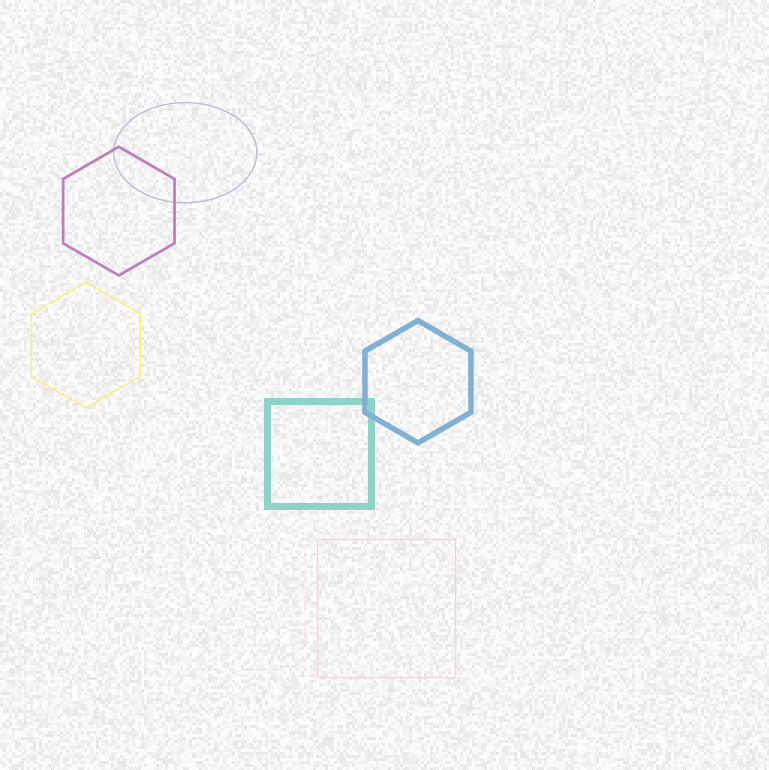[{"shape": "square", "thickness": 2.5, "radius": 0.34, "center": [0.415, 0.411]}, {"shape": "oval", "thickness": 0.5, "radius": 0.46, "center": [0.241, 0.802]}, {"shape": "hexagon", "thickness": 2, "radius": 0.4, "center": [0.543, 0.504]}, {"shape": "square", "thickness": 0.5, "radius": 0.45, "center": [0.501, 0.21]}, {"shape": "hexagon", "thickness": 1, "radius": 0.42, "center": [0.154, 0.726]}, {"shape": "hexagon", "thickness": 0.5, "radius": 0.41, "center": [0.111, 0.552]}]